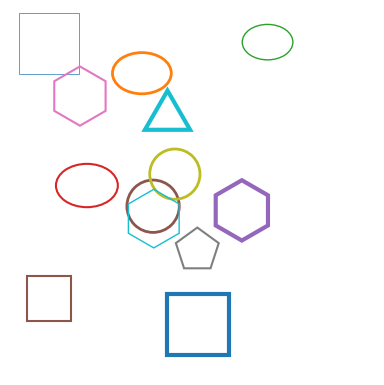[{"shape": "square", "thickness": 0.5, "radius": 0.39, "center": [0.128, 0.886]}, {"shape": "square", "thickness": 3, "radius": 0.4, "center": [0.514, 0.157]}, {"shape": "oval", "thickness": 2, "radius": 0.38, "center": [0.369, 0.81]}, {"shape": "oval", "thickness": 1, "radius": 0.33, "center": [0.695, 0.891]}, {"shape": "oval", "thickness": 1.5, "radius": 0.4, "center": [0.226, 0.518]}, {"shape": "hexagon", "thickness": 3, "radius": 0.39, "center": [0.628, 0.454]}, {"shape": "square", "thickness": 1.5, "radius": 0.29, "center": [0.127, 0.224]}, {"shape": "circle", "thickness": 2, "radius": 0.34, "center": [0.398, 0.464]}, {"shape": "hexagon", "thickness": 1.5, "radius": 0.38, "center": [0.208, 0.751]}, {"shape": "pentagon", "thickness": 1.5, "radius": 0.29, "center": [0.512, 0.35]}, {"shape": "circle", "thickness": 2, "radius": 0.33, "center": [0.454, 0.548]}, {"shape": "hexagon", "thickness": 1, "radius": 0.38, "center": [0.399, 0.432]}, {"shape": "triangle", "thickness": 3, "radius": 0.34, "center": [0.435, 0.697]}]